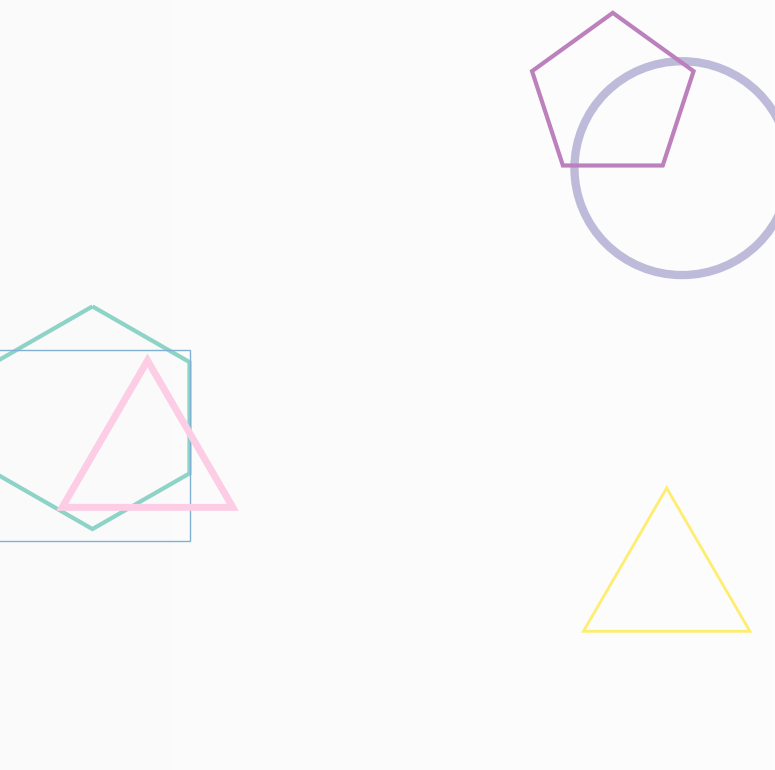[{"shape": "hexagon", "thickness": 1.5, "radius": 0.72, "center": [0.119, 0.457]}, {"shape": "circle", "thickness": 3, "radius": 0.69, "center": [0.88, 0.782]}, {"shape": "square", "thickness": 0.5, "radius": 0.62, "center": [0.122, 0.421]}, {"shape": "triangle", "thickness": 2.5, "radius": 0.64, "center": [0.19, 0.405]}, {"shape": "pentagon", "thickness": 1.5, "radius": 0.55, "center": [0.791, 0.874]}, {"shape": "triangle", "thickness": 1, "radius": 0.62, "center": [0.86, 0.242]}]